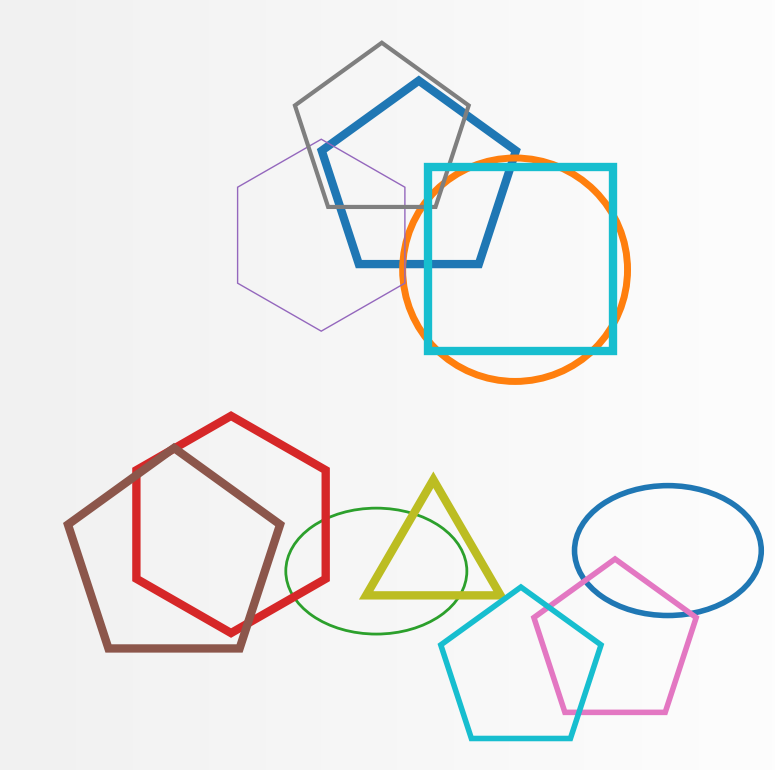[{"shape": "pentagon", "thickness": 3, "radius": 0.66, "center": [0.54, 0.764]}, {"shape": "oval", "thickness": 2, "radius": 0.6, "center": [0.862, 0.285]}, {"shape": "circle", "thickness": 2.5, "radius": 0.73, "center": [0.665, 0.65]}, {"shape": "oval", "thickness": 1, "radius": 0.58, "center": [0.486, 0.258]}, {"shape": "hexagon", "thickness": 3, "radius": 0.71, "center": [0.298, 0.319]}, {"shape": "hexagon", "thickness": 0.5, "radius": 0.62, "center": [0.415, 0.695]}, {"shape": "pentagon", "thickness": 3, "radius": 0.72, "center": [0.225, 0.274]}, {"shape": "pentagon", "thickness": 2, "radius": 0.55, "center": [0.794, 0.164]}, {"shape": "pentagon", "thickness": 1.5, "radius": 0.59, "center": [0.493, 0.827]}, {"shape": "triangle", "thickness": 3, "radius": 0.5, "center": [0.559, 0.277]}, {"shape": "pentagon", "thickness": 2, "radius": 0.54, "center": [0.672, 0.129]}, {"shape": "square", "thickness": 3, "radius": 0.6, "center": [0.672, 0.663]}]